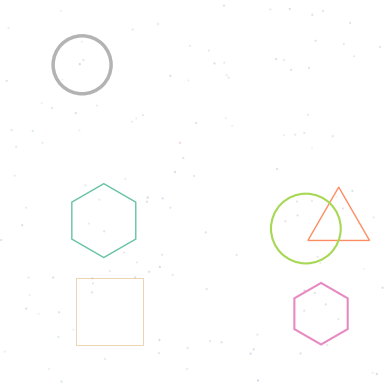[{"shape": "hexagon", "thickness": 1, "radius": 0.48, "center": [0.27, 0.427]}, {"shape": "triangle", "thickness": 1, "radius": 0.46, "center": [0.88, 0.422]}, {"shape": "hexagon", "thickness": 1.5, "radius": 0.4, "center": [0.834, 0.185]}, {"shape": "circle", "thickness": 1.5, "radius": 0.45, "center": [0.794, 0.406]}, {"shape": "square", "thickness": 0.5, "radius": 0.44, "center": [0.284, 0.191]}, {"shape": "circle", "thickness": 2.5, "radius": 0.38, "center": [0.213, 0.832]}]